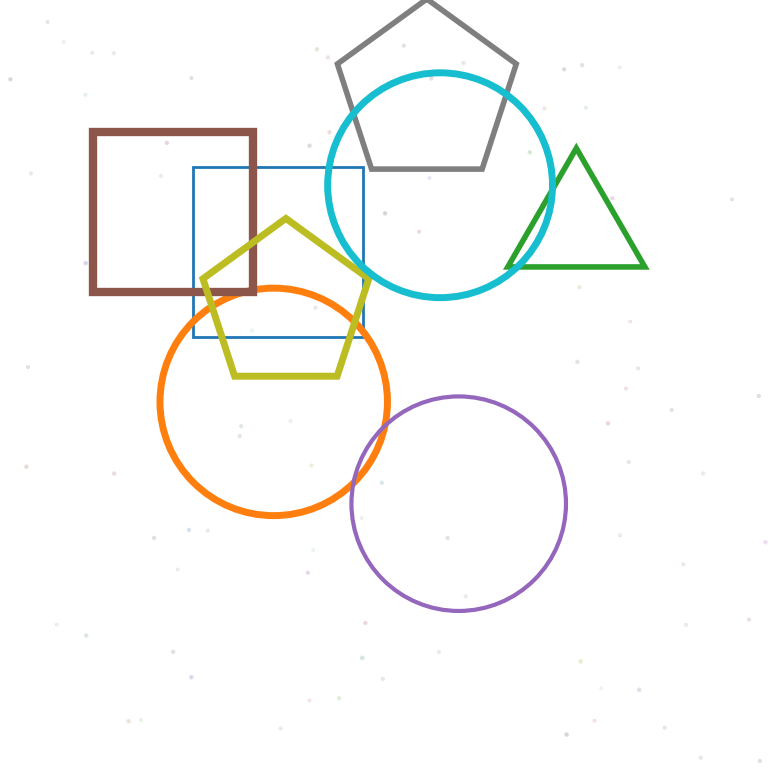[{"shape": "square", "thickness": 1, "radius": 0.55, "center": [0.361, 0.672]}, {"shape": "circle", "thickness": 2.5, "radius": 0.74, "center": [0.355, 0.478]}, {"shape": "triangle", "thickness": 2, "radius": 0.51, "center": [0.748, 0.705]}, {"shape": "circle", "thickness": 1.5, "radius": 0.7, "center": [0.596, 0.346]}, {"shape": "square", "thickness": 3, "radius": 0.52, "center": [0.225, 0.725]}, {"shape": "pentagon", "thickness": 2, "radius": 0.61, "center": [0.554, 0.879]}, {"shape": "pentagon", "thickness": 2.5, "radius": 0.57, "center": [0.371, 0.603]}, {"shape": "circle", "thickness": 2.5, "radius": 0.73, "center": [0.572, 0.759]}]